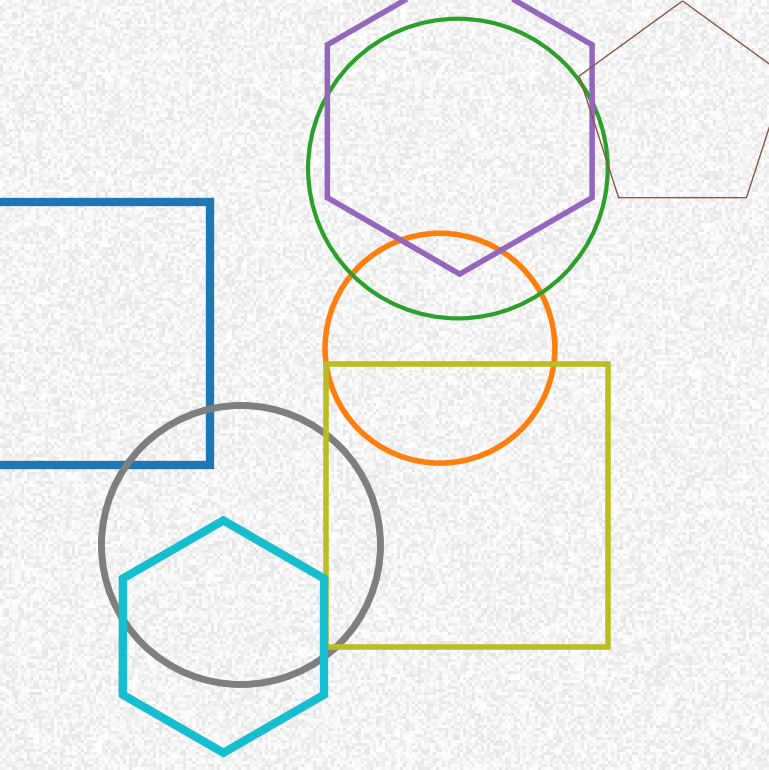[{"shape": "square", "thickness": 3, "radius": 0.85, "center": [0.102, 0.567]}, {"shape": "circle", "thickness": 2, "radius": 0.75, "center": [0.571, 0.548]}, {"shape": "circle", "thickness": 1.5, "radius": 0.97, "center": [0.595, 0.781]}, {"shape": "hexagon", "thickness": 2, "radius": 0.99, "center": [0.597, 0.843]}, {"shape": "pentagon", "thickness": 0.5, "radius": 0.71, "center": [0.886, 0.858]}, {"shape": "circle", "thickness": 2.5, "radius": 0.91, "center": [0.313, 0.292]}, {"shape": "square", "thickness": 2, "radius": 0.92, "center": [0.606, 0.343]}, {"shape": "hexagon", "thickness": 3, "radius": 0.75, "center": [0.29, 0.173]}]